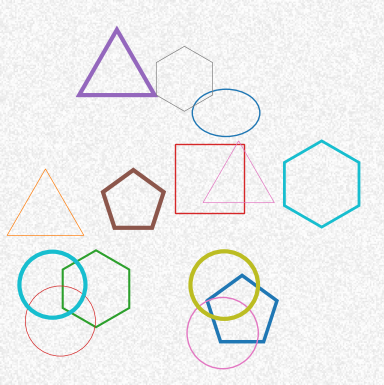[{"shape": "pentagon", "thickness": 2.5, "radius": 0.48, "center": [0.629, 0.189]}, {"shape": "oval", "thickness": 1, "radius": 0.44, "center": [0.587, 0.707]}, {"shape": "triangle", "thickness": 0.5, "radius": 0.58, "center": [0.118, 0.446]}, {"shape": "hexagon", "thickness": 1.5, "radius": 0.5, "center": [0.249, 0.25]}, {"shape": "square", "thickness": 1, "radius": 0.45, "center": [0.544, 0.537]}, {"shape": "circle", "thickness": 0.5, "radius": 0.46, "center": [0.157, 0.166]}, {"shape": "triangle", "thickness": 3, "radius": 0.57, "center": [0.304, 0.81]}, {"shape": "pentagon", "thickness": 3, "radius": 0.41, "center": [0.346, 0.475]}, {"shape": "circle", "thickness": 1, "radius": 0.46, "center": [0.578, 0.135]}, {"shape": "triangle", "thickness": 0.5, "radius": 0.54, "center": [0.62, 0.527]}, {"shape": "hexagon", "thickness": 0.5, "radius": 0.42, "center": [0.479, 0.795]}, {"shape": "circle", "thickness": 3, "radius": 0.44, "center": [0.582, 0.26]}, {"shape": "circle", "thickness": 3, "radius": 0.43, "center": [0.136, 0.261]}, {"shape": "hexagon", "thickness": 2, "radius": 0.56, "center": [0.836, 0.522]}]